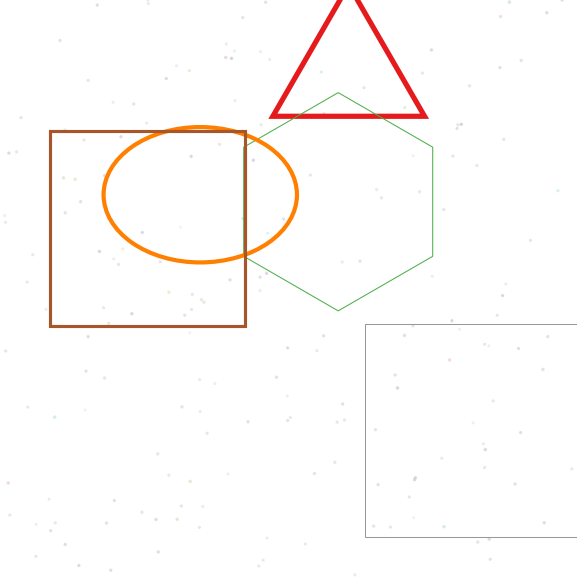[{"shape": "triangle", "thickness": 2.5, "radius": 0.76, "center": [0.604, 0.874]}, {"shape": "hexagon", "thickness": 0.5, "radius": 0.94, "center": [0.586, 0.65]}, {"shape": "oval", "thickness": 2, "radius": 0.84, "center": [0.347, 0.662]}, {"shape": "square", "thickness": 1.5, "radius": 0.84, "center": [0.255, 0.603]}, {"shape": "square", "thickness": 0.5, "radius": 0.92, "center": [0.816, 0.253]}]